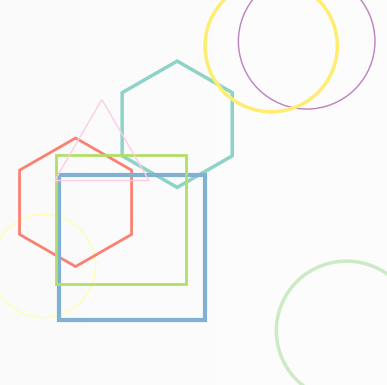[{"shape": "hexagon", "thickness": 2.5, "radius": 0.82, "center": [0.457, 0.677]}, {"shape": "circle", "thickness": 1, "radius": 0.67, "center": [0.113, 0.309]}, {"shape": "hexagon", "thickness": 2, "radius": 0.83, "center": [0.195, 0.475]}, {"shape": "square", "thickness": 3, "radius": 0.94, "center": [0.34, 0.358]}, {"shape": "square", "thickness": 2, "radius": 0.84, "center": [0.312, 0.43]}, {"shape": "triangle", "thickness": 1, "radius": 0.7, "center": [0.263, 0.601]}, {"shape": "circle", "thickness": 1, "radius": 0.88, "center": [0.791, 0.893]}, {"shape": "circle", "thickness": 2.5, "radius": 0.91, "center": [0.894, 0.141]}, {"shape": "circle", "thickness": 2.5, "radius": 0.85, "center": [0.7, 0.88]}]